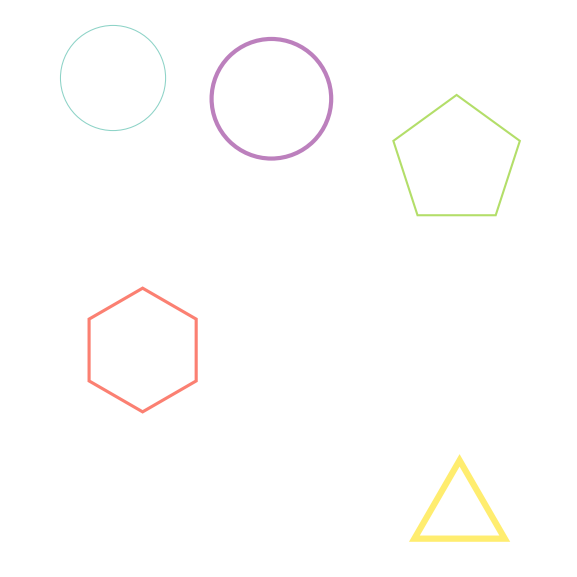[{"shape": "circle", "thickness": 0.5, "radius": 0.46, "center": [0.196, 0.864]}, {"shape": "hexagon", "thickness": 1.5, "radius": 0.54, "center": [0.247, 0.393]}, {"shape": "pentagon", "thickness": 1, "radius": 0.58, "center": [0.791, 0.72]}, {"shape": "circle", "thickness": 2, "radius": 0.52, "center": [0.47, 0.828]}, {"shape": "triangle", "thickness": 3, "radius": 0.45, "center": [0.796, 0.112]}]